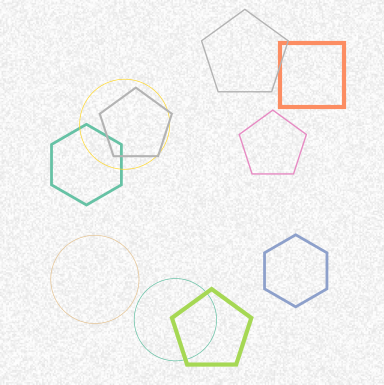[{"shape": "circle", "thickness": 0.5, "radius": 0.53, "center": [0.456, 0.17]}, {"shape": "hexagon", "thickness": 2, "radius": 0.52, "center": [0.225, 0.572]}, {"shape": "square", "thickness": 3, "radius": 0.41, "center": [0.811, 0.806]}, {"shape": "hexagon", "thickness": 2, "radius": 0.47, "center": [0.768, 0.297]}, {"shape": "pentagon", "thickness": 1, "radius": 0.46, "center": [0.709, 0.622]}, {"shape": "pentagon", "thickness": 3, "radius": 0.54, "center": [0.55, 0.141]}, {"shape": "circle", "thickness": 0.5, "radius": 0.58, "center": [0.324, 0.677]}, {"shape": "circle", "thickness": 0.5, "radius": 0.57, "center": [0.246, 0.274]}, {"shape": "pentagon", "thickness": 1, "radius": 0.59, "center": [0.636, 0.857]}, {"shape": "pentagon", "thickness": 1.5, "radius": 0.49, "center": [0.353, 0.674]}]